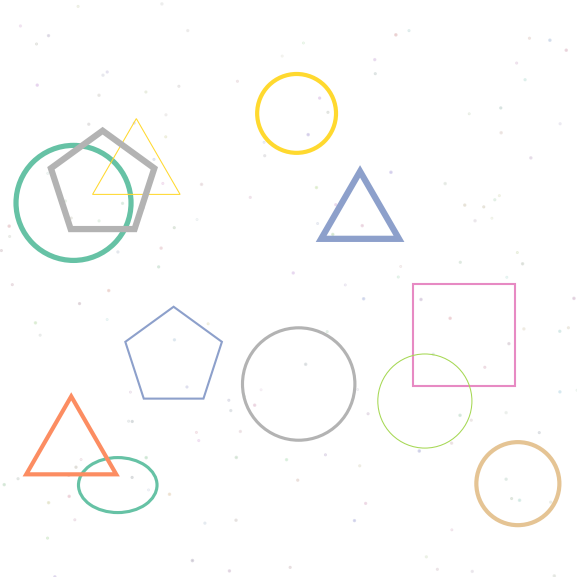[{"shape": "oval", "thickness": 1.5, "radius": 0.34, "center": [0.204, 0.159]}, {"shape": "circle", "thickness": 2.5, "radius": 0.5, "center": [0.127, 0.648]}, {"shape": "triangle", "thickness": 2, "radius": 0.45, "center": [0.123, 0.223]}, {"shape": "triangle", "thickness": 3, "radius": 0.39, "center": [0.623, 0.624]}, {"shape": "pentagon", "thickness": 1, "radius": 0.44, "center": [0.301, 0.38]}, {"shape": "square", "thickness": 1, "radius": 0.44, "center": [0.804, 0.419]}, {"shape": "circle", "thickness": 0.5, "radius": 0.41, "center": [0.736, 0.305]}, {"shape": "triangle", "thickness": 0.5, "radius": 0.44, "center": [0.236, 0.706]}, {"shape": "circle", "thickness": 2, "radius": 0.34, "center": [0.514, 0.803]}, {"shape": "circle", "thickness": 2, "radius": 0.36, "center": [0.897, 0.162]}, {"shape": "pentagon", "thickness": 3, "radius": 0.47, "center": [0.178, 0.679]}, {"shape": "circle", "thickness": 1.5, "radius": 0.49, "center": [0.517, 0.334]}]